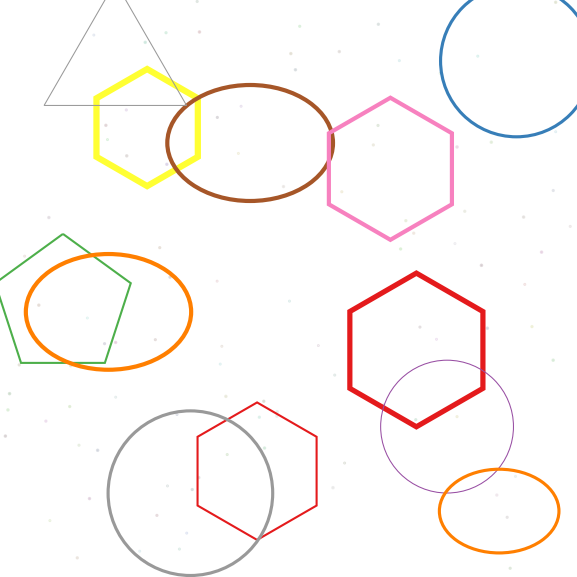[{"shape": "hexagon", "thickness": 1, "radius": 0.6, "center": [0.445, 0.183]}, {"shape": "hexagon", "thickness": 2.5, "radius": 0.67, "center": [0.721, 0.393]}, {"shape": "circle", "thickness": 1.5, "radius": 0.66, "center": [0.894, 0.894]}, {"shape": "pentagon", "thickness": 1, "radius": 0.62, "center": [0.109, 0.471]}, {"shape": "circle", "thickness": 0.5, "radius": 0.57, "center": [0.774, 0.26]}, {"shape": "oval", "thickness": 2, "radius": 0.72, "center": [0.188, 0.459]}, {"shape": "oval", "thickness": 1.5, "radius": 0.52, "center": [0.864, 0.114]}, {"shape": "hexagon", "thickness": 3, "radius": 0.51, "center": [0.255, 0.778]}, {"shape": "oval", "thickness": 2, "radius": 0.72, "center": [0.433, 0.752]}, {"shape": "hexagon", "thickness": 2, "radius": 0.62, "center": [0.676, 0.707]}, {"shape": "circle", "thickness": 1.5, "radius": 0.71, "center": [0.33, 0.145]}, {"shape": "triangle", "thickness": 0.5, "radius": 0.71, "center": [0.2, 0.888]}]